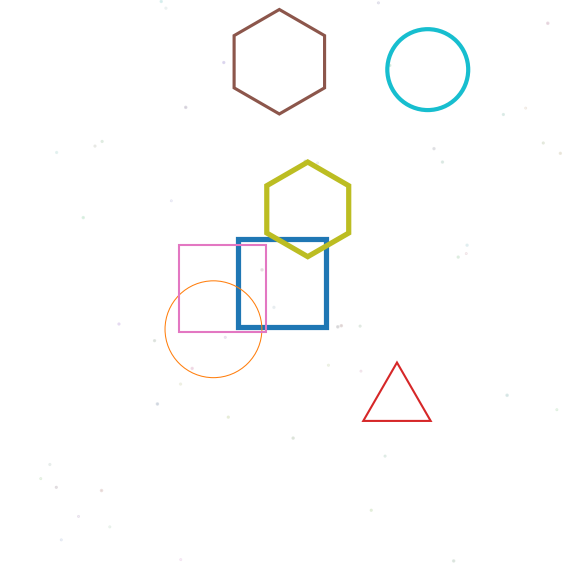[{"shape": "square", "thickness": 2.5, "radius": 0.38, "center": [0.489, 0.509]}, {"shape": "circle", "thickness": 0.5, "radius": 0.42, "center": [0.37, 0.429]}, {"shape": "triangle", "thickness": 1, "radius": 0.34, "center": [0.687, 0.304]}, {"shape": "hexagon", "thickness": 1.5, "radius": 0.45, "center": [0.484, 0.892]}, {"shape": "square", "thickness": 1, "radius": 0.38, "center": [0.385, 0.499]}, {"shape": "hexagon", "thickness": 2.5, "radius": 0.41, "center": [0.533, 0.637]}, {"shape": "circle", "thickness": 2, "radius": 0.35, "center": [0.741, 0.879]}]